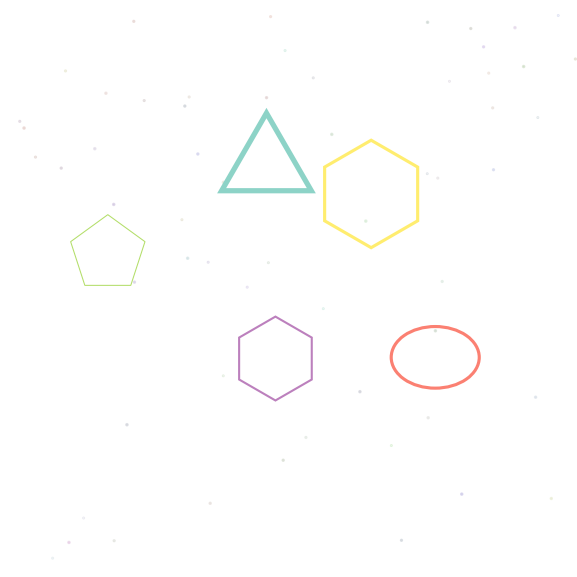[{"shape": "triangle", "thickness": 2.5, "radius": 0.45, "center": [0.461, 0.714]}, {"shape": "oval", "thickness": 1.5, "radius": 0.38, "center": [0.754, 0.38]}, {"shape": "pentagon", "thickness": 0.5, "radius": 0.34, "center": [0.187, 0.56]}, {"shape": "hexagon", "thickness": 1, "radius": 0.36, "center": [0.477, 0.378]}, {"shape": "hexagon", "thickness": 1.5, "radius": 0.47, "center": [0.643, 0.663]}]